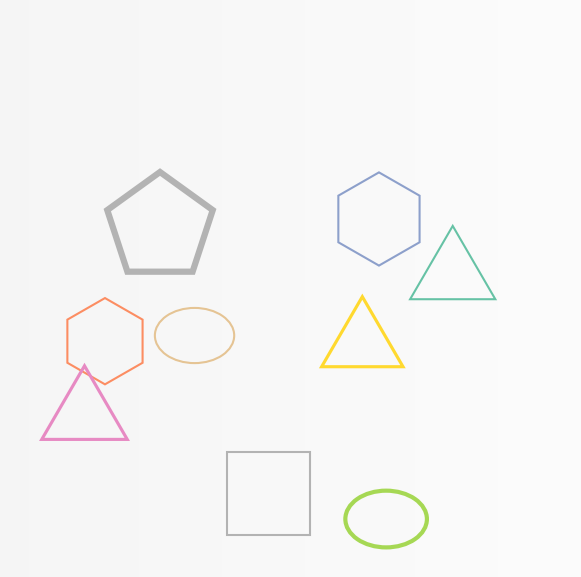[{"shape": "triangle", "thickness": 1, "radius": 0.42, "center": [0.779, 0.523]}, {"shape": "hexagon", "thickness": 1, "radius": 0.37, "center": [0.181, 0.408]}, {"shape": "hexagon", "thickness": 1, "radius": 0.4, "center": [0.652, 0.62]}, {"shape": "triangle", "thickness": 1.5, "radius": 0.42, "center": [0.145, 0.281]}, {"shape": "oval", "thickness": 2, "radius": 0.35, "center": [0.664, 0.1]}, {"shape": "triangle", "thickness": 1.5, "radius": 0.4, "center": [0.623, 0.405]}, {"shape": "oval", "thickness": 1, "radius": 0.34, "center": [0.335, 0.418]}, {"shape": "square", "thickness": 1, "radius": 0.36, "center": [0.461, 0.145]}, {"shape": "pentagon", "thickness": 3, "radius": 0.48, "center": [0.275, 0.606]}]